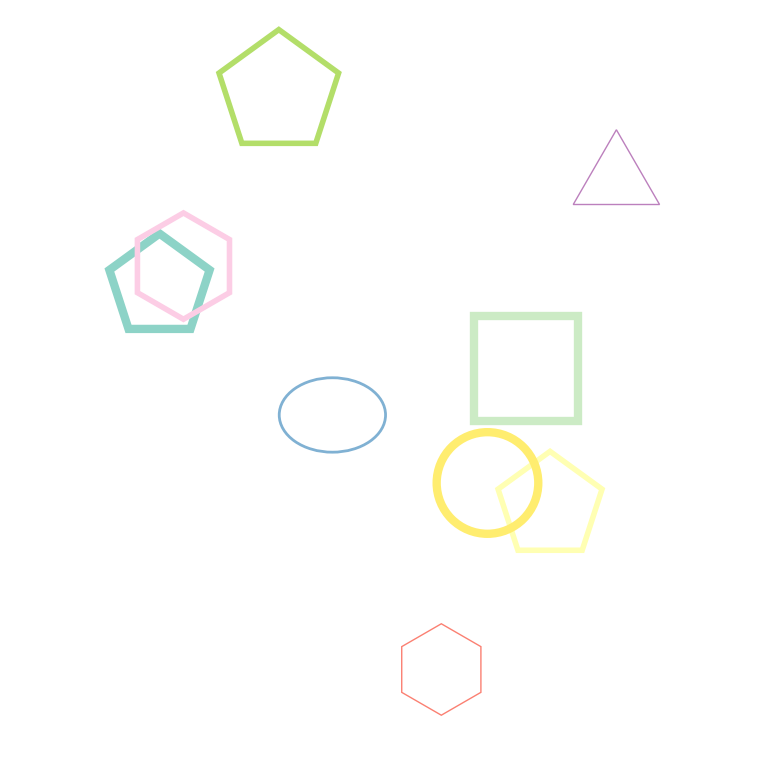[{"shape": "pentagon", "thickness": 3, "radius": 0.34, "center": [0.207, 0.628]}, {"shape": "pentagon", "thickness": 2, "radius": 0.35, "center": [0.714, 0.343]}, {"shape": "hexagon", "thickness": 0.5, "radius": 0.3, "center": [0.573, 0.131]}, {"shape": "oval", "thickness": 1, "radius": 0.35, "center": [0.432, 0.461]}, {"shape": "pentagon", "thickness": 2, "radius": 0.41, "center": [0.362, 0.88]}, {"shape": "hexagon", "thickness": 2, "radius": 0.35, "center": [0.238, 0.654]}, {"shape": "triangle", "thickness": 0.5, "radius": 0.32, "center": [0.801, 0.767]}, {"shape": "square", "thickness": 3, "radius": 0.34, "center": [0.683, 0.521]}, {"shape": "circle", "thickness": 3, "radius": 0.33, "center": [0.633, 0.373]}]